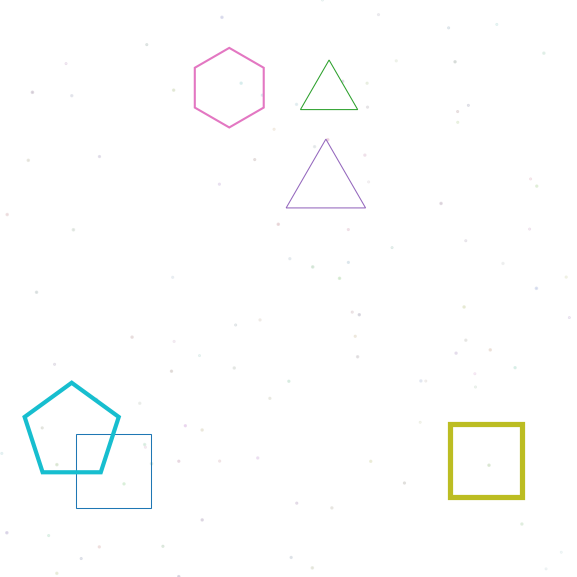[{"shape": "square", "thickness": 0.5, "radius": 0.32, "center": [0.197, 0.184]}, {"shape": "triangle", "thickness": 0.5, "radius": 0.29, "center": [0.57, 0.838]}, {"shape": "triangle", "thickness": 0.5, "radius": 0.4, "center": [0.564, 0.679]}, {"shape": "hexagon", "thickness": 1, "radius": 0.34, "center": [0.397, 0.847]}, {"shape": "square", "thickness": 2.5, "radius": 0.31, "center": [0.841, 0.202]}, {"shape": "pentagon", "thickness": 2, "radius": 0.43, "center": [0.124, 0.251]}]